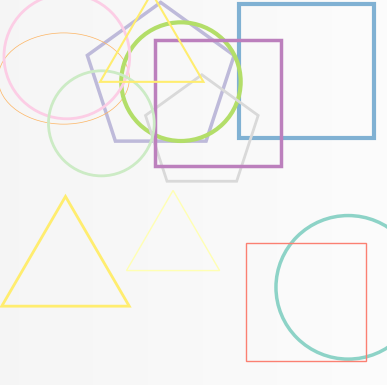[{"shape": "circle", "thickness": 2.5, "radius": 0.93, "center": [0.899, 0.254]}, {"shape": "triangle", "thickness": 1, "radius": 0.69, "center": [0.447, 0.367]}, {"shape": "pentagon", "thickness": 2.5, "radius": 1.0, "center": [0.415, 0.795]}, {"shape": "square", "thickness": 1, "radius": 0.77, "center": [0.79, 0.215]}, {"shape": "square", "thickness": 3, "radius": 0.87, "center": [0.791, 0.815]}, {"shape": "oval", "thickness": 0.5, "radius": 0.85, "center": [0.164, 0.796]}, {"shape": "circle", "thickness": 3, "radius": 0.77, "center": [0.467, 0.788]}, {"shape": "circle", "thickness": 2, "radius": 0.81, "center": [0.172, 0.854]}, {"shape": "pentagon", "thickness": 2, "radius": 0.76, "center": [0.521, 0.653]}, {"shape": "square", "thickness": 2.5, "radius": 0.81, "center": [0.562, 0.732]}, {"shape": "circle", "thickness": 2, "radius": 0.68, "center": [0.262, 0.68]}, {"shape": "triangle", "thickness": 2, "radius": 0.95, "center": [0.169, 0.3]}, {"shape": "triangle", "thickness": 1.5, "radius": 0.77, "center": [0.392, 0.864]}]